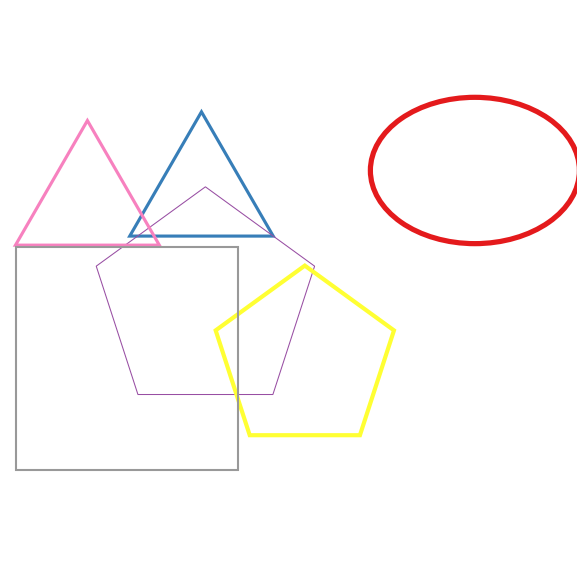[{"shape": "oval", "thickness": 2.5, "radius": 0.9, "center": [0.822, 0.704]}, {"shape": "triangle", "thickness": 1.5, "radius": 0.72, "center": [0.349, 0.662]}, {"shape": "pentagon", "thickness": 0.5, "radius": 0.99, "center": [0.356, 0.477]}, {"shape": "pentagon", "thickness": 2, "radius": 0.81, "center": [0.528, 0.377]}, {"shape": "triangle", "thickness": 1.5, "radius": 0.72, "center": [0.151, 0.647]}, {"shape": "square", "thickness": 1, "radius": 0.96, "center": [0.22, 0.379]}]